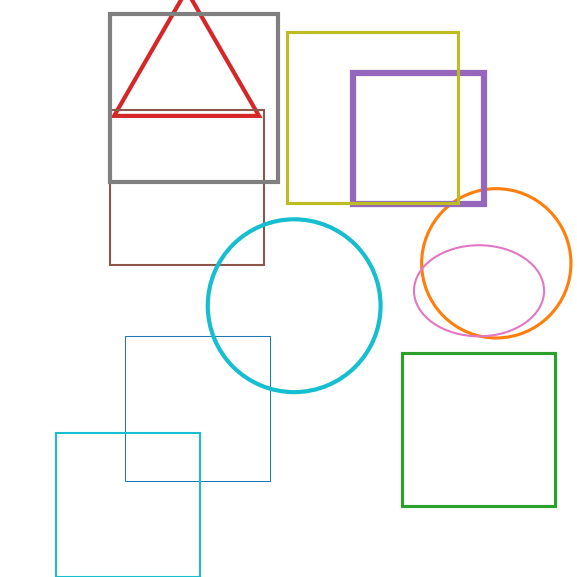[{"shape": "square", "thickness": 0.5, "radius": 0.63, "center": [0.342, 0.291]}, {"shape": "circle", "thickness": 1.5, "radius": 0.65, "center": [0.859, 0.543]}, {"shape": "square", "thickness": 1.5, "radius": 0.66, "center": [0.828, 0.255]}, {"shape": "triangle", "thickness": 2, "radius": 0.72, "center": [0.323, 0.871]}, {"shape": "square", "thickness": 3, "radius": 0.57, "center": [0.725, 0.76]}, {"shape": "square", "thickness": 1, "radius": 0.67, "center": [0.324, 0.674]}, {"shape": "oval", "thickness": 1, "radius": 0.56, "center": [0.829, 0.496]}, {"shape": "square", "thickness": 2, "radius": 0.73, "center": [0.335, 0.829]}, {"shape": "square", "thickness": 1.5, "radius": 0.74, "center": [0.645, 0.796]}, {"shape": "circle", "thickness": 2, "radius": 0.75, "center": [0.509, 0.47]}, {"shape": "square", "thickness": 1, "radius": 0.62, "center": [0.222, 0.125]}]